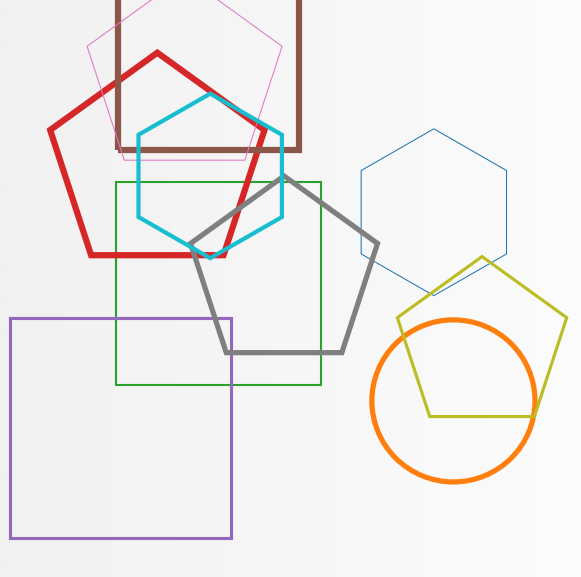[{"shape": "hexagon", "thickness": 0.5, "radius": 0.72, "center": [0.746, 0.632]}, {"shape": "circle", "thickness": 2.5, "radius": 0.7, "center": [0.78, 0.305]}, {"shape": "square", "thickness": 1, "radius": 0.88, "center": [0.376, 0.508]}, {"shape": "pentagon", "thickness": 3, "radius": 0.97, "center": [0.271, 0.714]}, {"shape": "square", "thickness": 1.5, "radius": 0.95, "center": [0.208, 0.258]}, {"shape": "square", "thickness": 3, "radius": 0.78, "center": [0.359, 0.895]}, {"shape": "pentagon", "thickness": 0.5, "radius": 0.88, "center": [0.318, 0.864]}, {"shape": "pentagon", "thickness": 2.5, "radius": 0.85, "center": [0.489, 0.525]}, {"shape": "pentagon", "thickness": 1.5, "radius": 0.77, "center": [0.829, 0.402]}, {"shape": "hexagon", "thickness": 2, "radius": 0.71, "center": [0.362, 0.695]}]